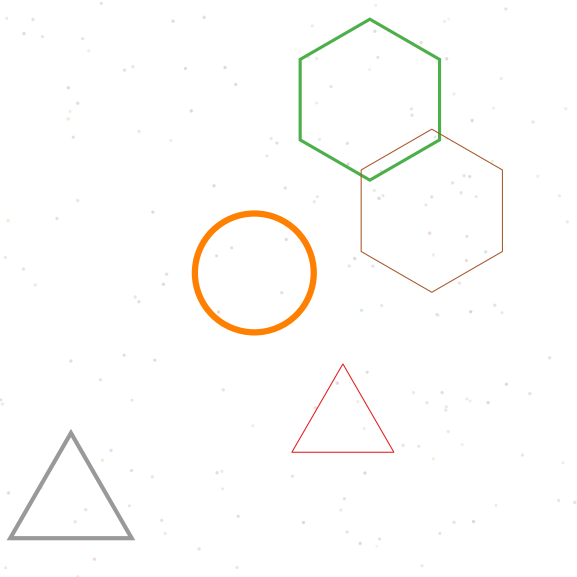[{"shape": "triangle", "thickness": 0.5, "radius": 0.51, "center": [0.594, 0.267]}, {"shape": "hexagon", "thickness": 1.5, "radius": 0.7, "center": [0.64, 0.827]}, {"shape": "circle", "thickness": 3, "radius": 0.51, "center": [0.44, 0.527]}, {"shape": "hexagon", "thickness": 0.5, "radius": 0.71, "center": [0.748, 0.634]}, {"shape": "triangle", "thickness": 2, "radius": 0.61, "center": [0.123, 0.128]}]